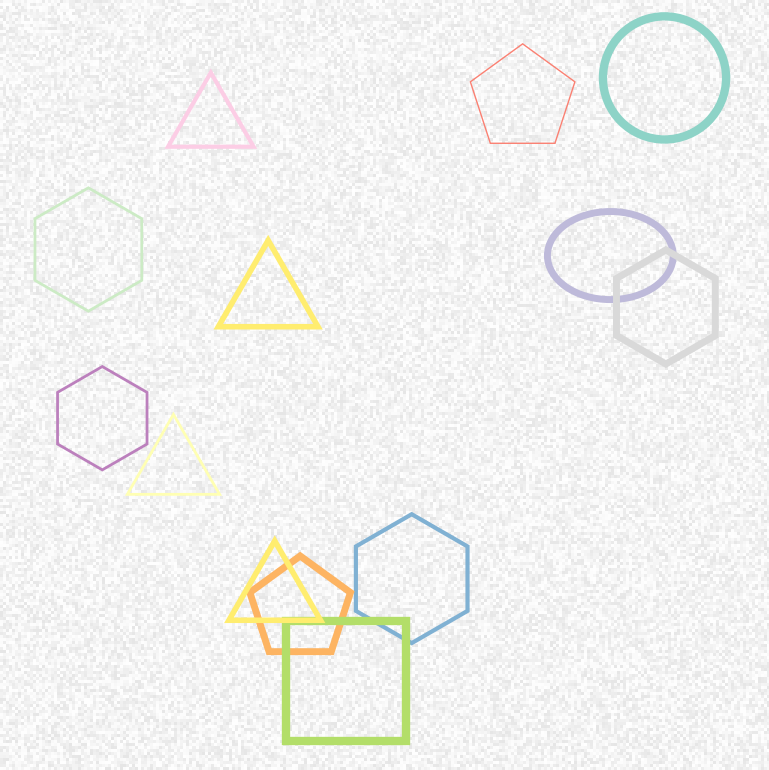[{"shape": "circle", "thickness": 3, "radius": 0.4, "center": [0.863, 0.899]}, {"shape": "triangle", "thickness": 1, "radius": 0.35, "center": [0.225, 0.393]}, {"shape": "oval", "thickness": 2.5, "radius": 0.41, "center": [0.793, 0.668]}, {"shape": "pentagon", "thickness": 0.5, "radius": 0.36, "center": [0.679, 0.872]}, {"shape": "hexagon", "thickness": 1.5, "radius": 0.42, "center": [0.535, 0.248]}, {"shape": "pentagon", "thickness": 2.5, "radius": 0.34, "center": [0.39, 0.209]}, {"shape": "square", "thickness": 3, "radius": 0.39, "center": [0.449, 0.115]}, {"shape": "triangle", "thickness": 1.5, "radius": 0.32, "center": [0.274, 0.842]}, {"shape": "hexagon", "thickness": 2.5, "radius": 0.37, "center": [0.865, 0.601]}, {"shape": "hexagon", "thickness": 1, "radius": 0.34, "center": [0.133, 0.457]}, {"shape": "hexagon", "thickness": 1, "radius": 0.4, "center": [0.115, 0.676]}, {"shape": "triangle", "thickness": 2, "radius": 0.37, "center": [0.348, 0.613]}, {"shape": "triangle", "thickness": 2, "radius": 0.34, "center": [0.357, 0.229]}]